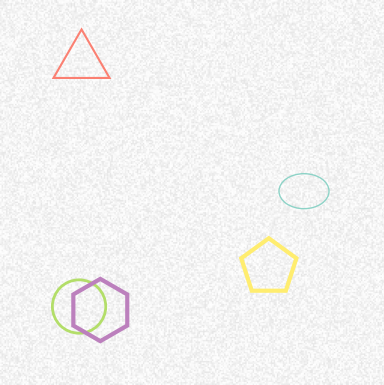[{"shape": "oval", "thickness": 1, "radius": 0.32, "center": [0.79, 0.503]}, {"shape": "triangle", "thickness": 1.5, "radius": 0.42, "center": [0.212, 0.84]}, {"shape": "circle", "thickness": 2, "radius": 0.35, "center": [0.205, 0.204]}, {"shape": "hexagon", "thickness": 3, "radius": 0.4, "center": [0.261, 0.195]}, {"shape": "pentagon", "thickness": 3, "radius": 0.38, "center": [0.698, 0.306]}]